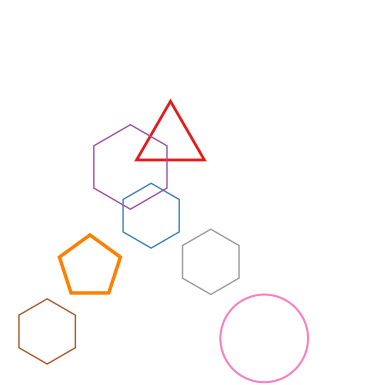[{"shape": "triangle", "thickness": 2, "radius": 0.51, "center": [0.443, 0.635]}, {"shape": "hexagon", "thickness": 1, "radius": 0.42, "center": [0.393, 0.44]}, {"shape": "hexagon", "thickness": 1, "radius": 0.55, "center": [0.339, 0.566]}, {"shape": "pentagon", "thickness": 2.5, "radius": 0.42, "center": [0.234, 0.306]}, {"shape": "hexagon", "thickness": 1, "radius": 0.42, "center": [0.122, 0.139]}, {"shape": "circle", "thickness": 1.5, "radius": 0.57, "center": [0.686, 0.121]}, {"shape": "hexagon", "thickness": 1, "radius": 0.42, "center": [0.547, 0.32]}]